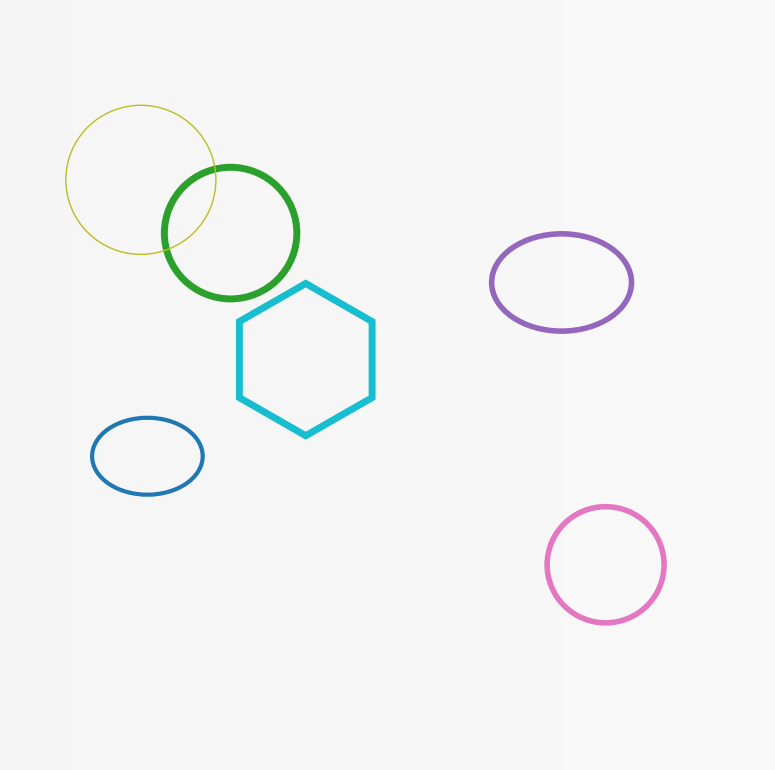[{"shape": "oval", "thickness": 1.5, "radius": 0.36, "center": [0.19, 0.407]}, {"shape": "circle", "thickness": 2.5, "radius": 0.43, "center": [0.298, 0.697]}, {"shape": "oval", "thickness": 2, "radius": 0.45, "center": [0.725, 0.633]}, {"shape": "circle", "thickness": 2, "radius": 0.38, "center": [0.781, 0.267]}, {"shape": "circle", "thickness": 0.5, "radius": 0.48, "center": [0.182, 0.766]}, {"shape": "hexagon", "thickness": 2.5, "radius": 0.49, "center": [0.395, 0.533]}]